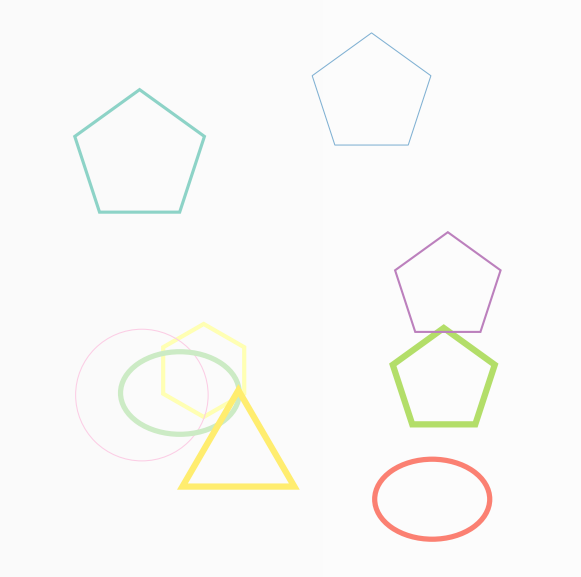[{"shape": "pentagon", "thickness": 1.5, "radius": 0.59, "center": [0.24, 0.727]}, {"shape": "hexagon", "thickness": 2, "radius": 0.4, "center": [0.35, 0.358]}, {"shape": "oval", "thickness": 2.5, "radius": 0.49, "center": [0.744, 0.135]}, {"shape": "pentagon", "thickness": 0.5, "radius": 0.54, "center": [0.639, 0.835]}, {"shape": "pentagon", "thickness": 3, "radius": 0.46, "center": [0.763, 0.339]}, {"shape": "circle", "thickness": 0.5, "radius": 0.57, "center": [0.244, 0.315]}, {"shape": "pentagon", "thickness": 1, "radius": 0.48, "center": [0.77, 0.502]}, {"shape": "oval", "thickness": 2.5, "radius": 0.51, "center": [0.309, 0.319]}, {"shape": "triangle", "thickness": 3, "radius": 0.56, "center": [0.41, 0.212]}]